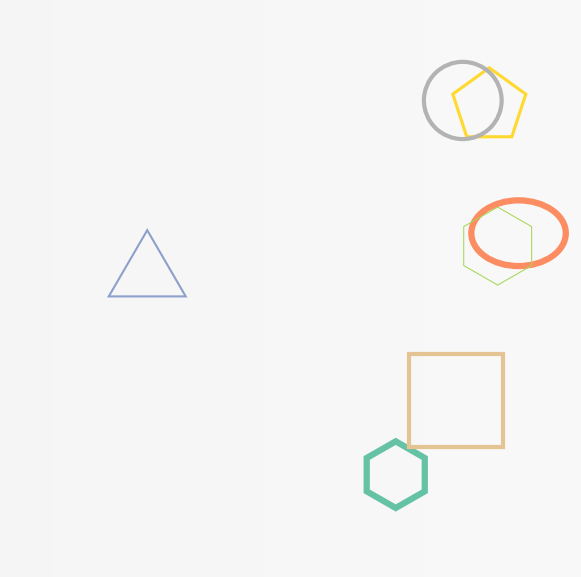[{"shape": "hexagon", "thickness": 3, "radius": 0.29, "center": [0.681, 0.177]}, {"shape": "oval", "thickness": 3, "radius": 0.41, "center": [0.892, 0.595]}, {"shape": "triangle", "thickness": 1, "radius": 0.38, "center": [0.253, 0.524]}, {"shape": "hexagon", "thickness": 0.5, "radius": 0.34, "center": [0.856, 0.573]}, {"shape": "pentagon", "thickness": 1.5, "radius": 0.33, "center": [0.842, 0.816]}, {"shape": "square", "thickness": 2, "radius": 0.4, "center": [0.784, 0.306]}, {"shape": "circle", "thickness": 2, "radius": 0.33, "center": [0.796, 0.825]}]